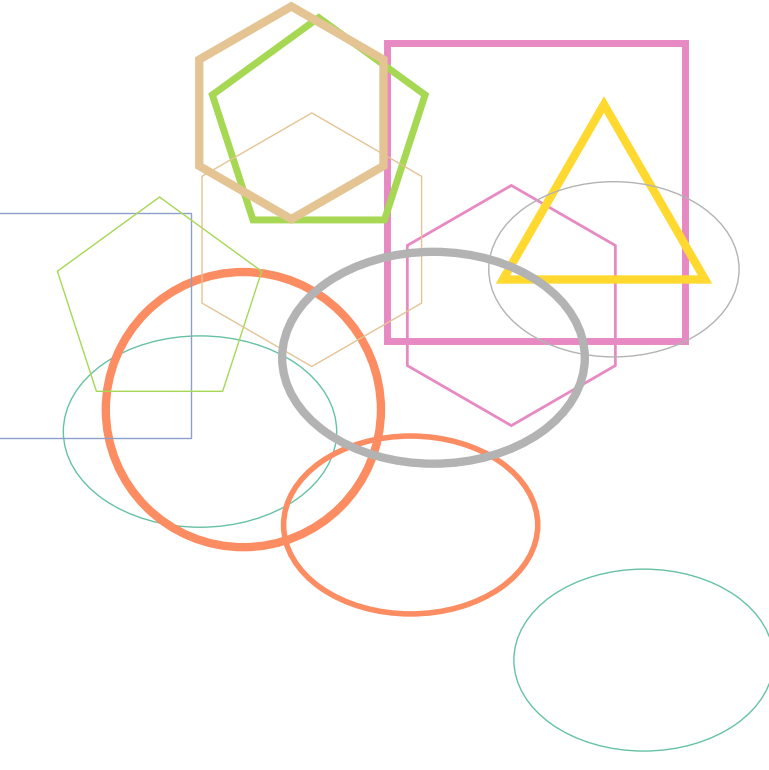[{"shape": "oval", "thickness": 0.5, "radius": 0.84, "center": [0.836, 0.143]}, {"shape": "oval", "thickness": 0.5, "radius": 0.89, "center": [0.26, 0.44]}, {"shape": "oval", "thickness": 2, "radius": 0.83, "center": [0.533, 0.318]}, {"shape": "circle", "thickness": 3, "radius": 0.89, "center": [0.316, 0.468]}, {"shape": "square", "thickness": 0.5, "radius": 0.73, "center": [0.101, 0.577]}, {"shape": "square", "thickness": 2.5, "radius": 0.97, "center": [0.696, 0.751]}, {"shape": "hexagon", "thickness": 1, "radius": 0.78, "center": [0.664, 0.603]}, {"shape": "pentagon", "thickness": 2.5, "radius": 0.73, "center": [0.414, 0.832]}, {"shape": "pentagon", "thickness": 0.5, "radius": 0.7, "center": [0.207, 0.605]}, {"shape": "triangle", "thickness": 3, "radius": 0.76, "center": [0.784, 0.713]}, {"shape": "hexagon", "thickness": 0.5, "radius": 0.82, "center": [0.405, 0.689]}, {"shape": "hexagon", "thickness": 3, "radius": 0.69, "center": [0.378, 0.854]}, {"shape": "oval", "thickness": 3, "radius": 0.98, "center": [0.563, 0.535]}, {"shape": "oval", "thickness": 0.5, "radius": 0.81, "center": [0.797, 0.65]}]